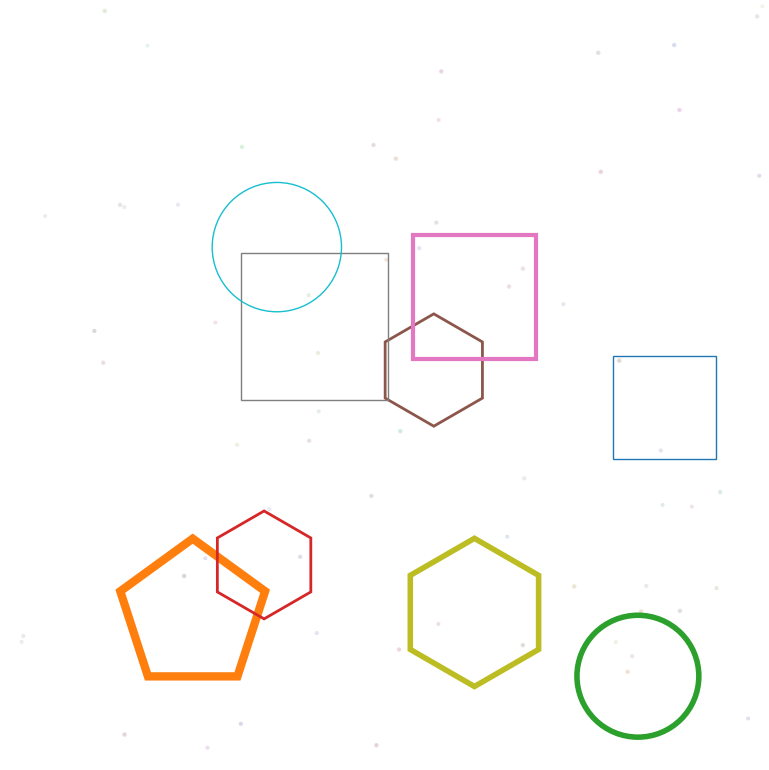[{"shape": "square", "thickness": 0.5, "radius": 0.33, "center": [0.863, 0.471]}, {"shape": "pentagon", "thickness": 3, "radius": 0.49, "center": [0.25, 0.202]}, {"shape": "circle", "thickness": 2, "radius": 0.4, "center": [0.828, 0.122]}, {"shape": "hexagon", "thickness": 1, "radius": 0.35, "center": [0.343, 0.266]}, {"shape": "hexagon", "thickness": 1, "radius": 0.36, "center": [0.563, 0.519]}, {"shape": "square", "thickness": 1.5, "radius": 0.4, "center": [0.617, 0.614]}, {"shape": "square", "thickness": 0.5, "radius": 0.48, "center": [0.409, 0.576]}, {"shape": "hexagon", "thickness": 2, "radius": 0.48, "center": [0.616, 0.205]}, {"shape": "circle", "thickness": 0.5, "radius": 0.42, "center": [0.36, 0.679]}]